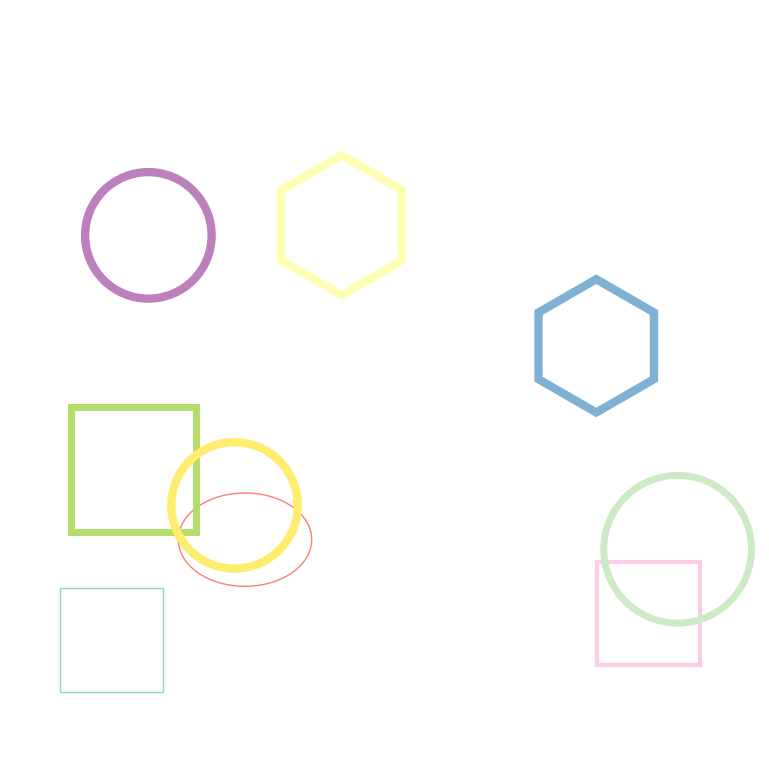[{"shape": "square", "thickness": 0.5, "radius": 0.34, "center": [0.145, 0.169]}, {"shape": "hexagon", "thickness": 3, "radius": 0.45, "center": [0.443, 0.707]}, {"shape": "oval", "thickness": 0.5, "radius": 0.43, "center": [0.318, 0.299]}, {"shape": "hexagon", "thickness": 3, "radius": 0.43, "center": [0.774, 0.551]}, {"shape": "square", "thickness": 2.5, "radius": 0.4, "center": [0.173, 0.391]}, {"shape": "square", "thickness": 1.5, "radius": 0.33, "center": [0.842, 0.203]}, {"shape": "circle", "thickness": 3, "radius": 0.41, "center": [0.193, 0.694]}, {"shape": "circle", "thickness": 2.5, "radius": 0.48, "center": [0.88, 0.287]}, {"shape": "circle", "thickness": 3, "radius": 0.41, "center": [0.305, 0.344]}]